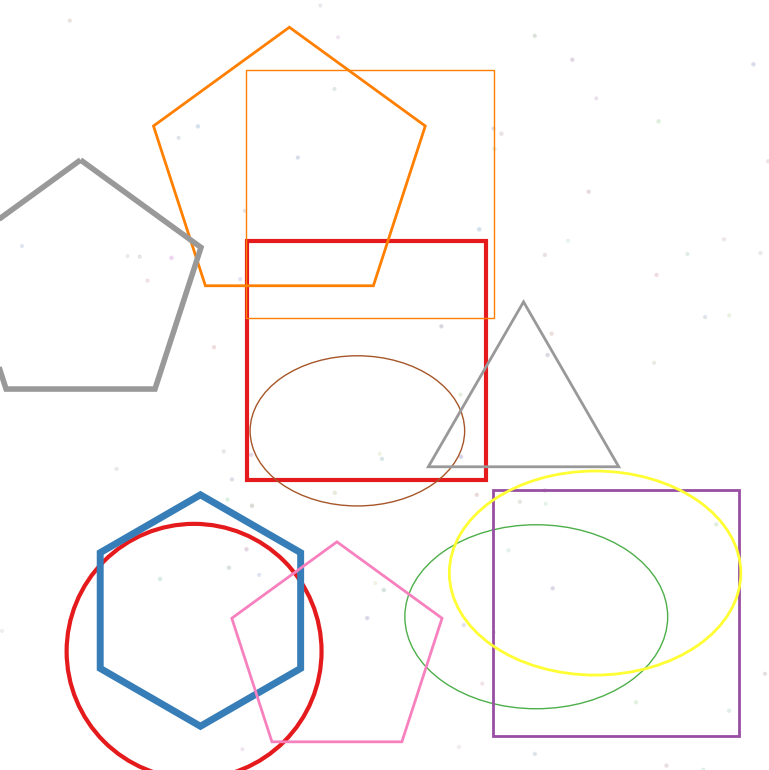[{"shape": "circle", "thickness": 1.5, "radius": 0.83, "center": [0.252, 0.154]}, {"shape": "square", "thickness": 1.5, "radius": 0.78, "center": [0.476, 0.532]}, {"shape": "hexagon", "thickness": 2.5, "radius": 0.75, "center": [0.26, 0.207]}, {"shape": "oval", "thickness": 0.5, "radius": 0.85, "center": [0.696, 0.199]}, {"shape": "square", "thickness": 1, "radius": 0.8, "center": [0.8, 0.204]}, {"shape": "square", "thickness": 0.5, "radius": 0.81, "center": [0.48, 0.748]}, {"shape": "pentagon", "thickness": 1, "radius": 0.93, "center": [0.376, 0.779]}, {"shape": "oval", "thickness": 1, "radius": 0.95, "center": [0.773, 0.256]}, {"shape": "oval", "thickness": 0.5, "radius": 0.7, "center": [0.464, 0.44]}, {"shape": "pentagon", "thickness": 1, "radius": 0.72, "center": [0.438, 0.153]}, {"shape": "pentagon", "thickness": 2, "radius": 0.82, "center": [0.105, 0.628]}, {"shape": "triangle", "thickness": 1, "radius": 0.71, "center": [0.68, 0.465]}]